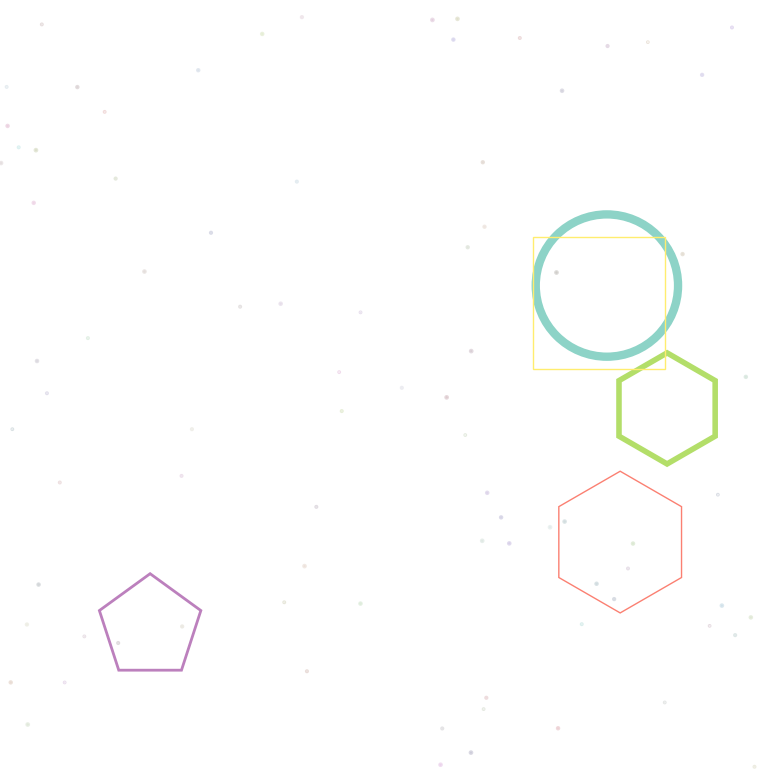[{"shape": "circle", "thickness": 3, "radius": 0.46, "center": [0.788, 0.629]}, {"shape": "hexagon", "thickness": 0.5, "radius": 0.46, "center": [0.805, 0.296]}, {"shape": "hexagon", "thickness": 2, "radius": 0.36, "center": [0.866, 0.47]}, {"shape": "pentagon", "thickness": 1, "radius": 0.35, "center": [0.195, 0.186]}, {"shape": "square", "thickness": 0.5, "radius": 0.43, "center": [0.778, 0.606]}]